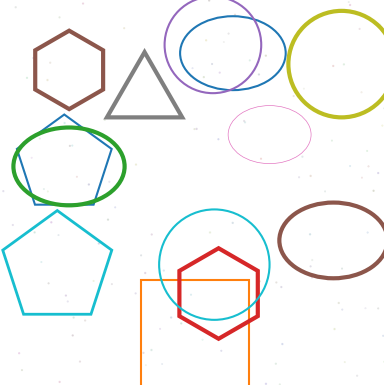[{"shape": "pentagon", "thickness": 1.5, "radius": 0.65, "center": [0.167, 0.573]}, {"shape": "oval", "thickness": 1.5, "radius": 0.69, "center": [0.605, 0.862]}, {"shape": "square", "thickness": 1.5, "radius": 0.7, "center": [0.507, 0.133]}, {"shape": "oval", "thickness": 3, "radius": 0.72, "center": [0.179, 0.568]}, {"shape": "hexagon", "thickness": 3, "radius": 0.59, "center": [0.568, 0.238]}, {"shape": "circle", "thickness": 1.5, "radius": 0.63, "center": [0.553, 0.884]}, {"shape": "hexagon", "thickness": 3, "radius": 0.51, "center": [0.18, 0.818]}, {"shape": "oval", "thickness": 3, "radius": 0.7, "center": [0.866, 0.376]}, {"shape": "oval", "thickness": 0.5, "radius": 0.54, "center": [0.7, 0.65]}, {"shape": "triangle", "thickness": 3, "radius": 0.56, "center": [0.375, 0.752]}, {"shape": "circle", "thickness": 3, "radius": 0.69, "center": [0.887, 0.833]}, {"shape": "pentagon", "thickness": 2, "radius": 0.74, "center": [0.149, 0.304]}, {"shape": "circle", "thickness": 1.5, "radius": 0.72, "center": [0.557, 0.313]}]